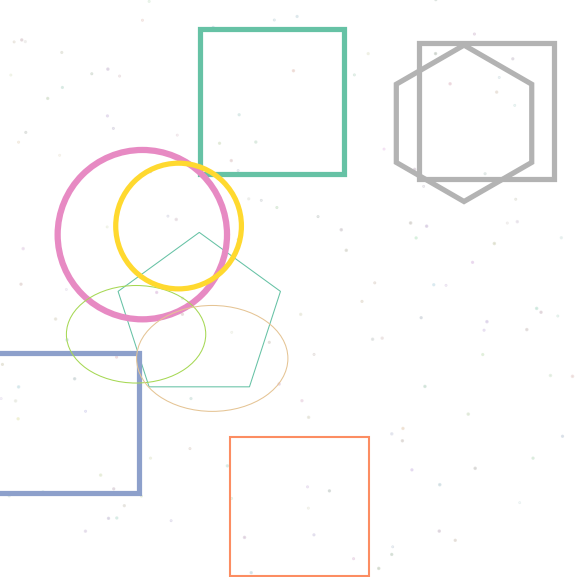[{"shape": "square", "thickness": 2.5, "radius": 0.63, "center": [0.471, 0.823]}, {"shape": "pentagon", "thickness": 0.5, "radius": 0.74, "center": [0.345, 0.449]}, {"shape": "square", "thickness": 1, "radius": 0.6, "center": [0.519, 0.122]}, {"shape": "square", "thickness": 2.5, "radius": 0.61, "center": [0.119, 0.266]}, {"shape": "circle", "thickness": 3, "radius": 0.73, "center": [0.246, 0.593]}, {"shape": "oval", "thickness": 0.5, "radius": 0.6, "center": [0.236, 0.42]}, {"shape": "circle", "thickness": 2.5, "radius": 0.54, "center": [0.309, 0.608]}, {"shape": "oval", "thickness": 0.5, "radius": 0.65, "center": [0.368, 0.378]}, {"shape": "hexagon", "thickness": 2.5, "radius": 0.68, "center": [0.803, 0.786]}, {"shape": "square", "thickness": 2.5, "radius": 0.59, "center": [0.843, 0.807]}]